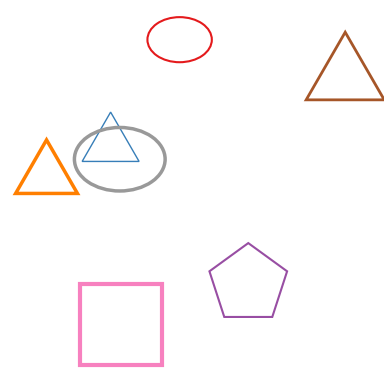[{"shape": "oval", "thickness": 1.5, "radius": 0.42, "center": [0.467, 0.897]}, {"shape": "triangle", "thickness": 1, "radius": 0.43, "center": [0.287, 0.623]}, {"shape": "pentagon", "thickness": 1.5, "radius": 0.53, "center": [0.645, 0.263]}, {"shape": "triangle", "thickness": 2.5, "radius": 0.46, "center": [0.121, 0.544]}, {"shape": "triangle", "thickness": 2, "radius": 0.59, "center": [0.897, 0.799]}, {"shape": "square", "thickness": 3, "radius": 0.53, "center": [0.314, 0.157]}, {"shape": "oval", "thickness": 2.5, "radius": 0.59, "center": [0.311, 0.586]}]